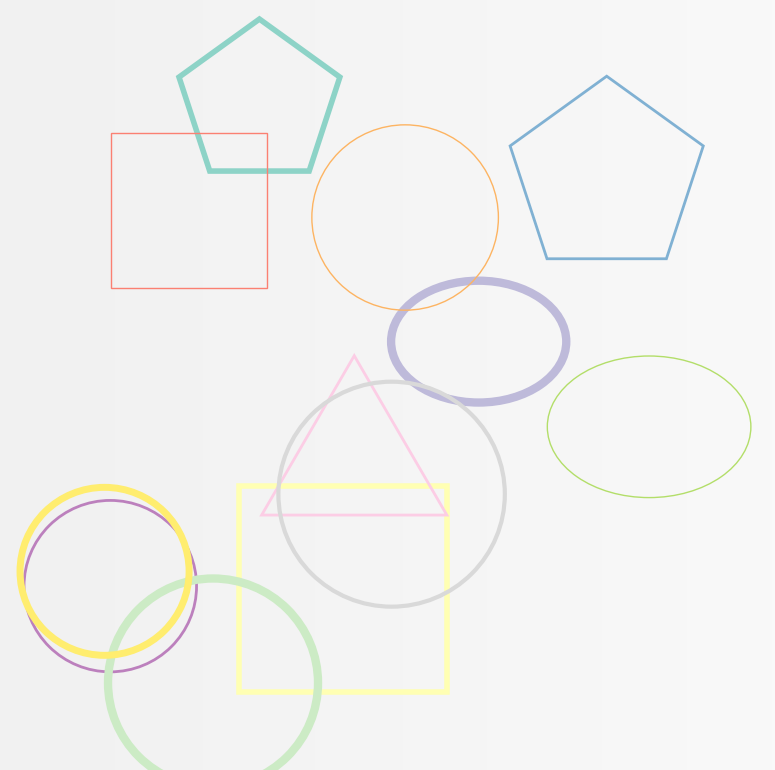[{"shape": "pentagon", "thickness": 2, "radius": 0.55, "center": [0.335, 0.866]}, {"shape": "square", "thickness": 2, "radius": 0.67, "center": [0.443, 0.235]}, {"shape": "oval", "thickness": 3, "radius": 0.57, "center": [0.618, 0.556]}, {"shape": "square", "thickness": 0.5, "radius": 0.5, "center": [0.244, 0.727]}, {"shape": "pentagon", "thickness": 1, "radius": 0.66, "center": [0.783, 0.77]}, {"shape": "circle", "thickness": 0.5, "radius": 0.6, "center": [0.523, 0.718]}, {"shape": "oval", "thickness": 0.5, "radius": 0.66, "center": [0.838, 0.446]}, {"shape": "triangle", "thickness": 1, "radius": 0.69, "center": [0.457, 0.4]}, {"shape": "circle", "thickness": 1.5, "radius": 0.73, "center": [0.505, 0.358]}, {"shape": "circle", "thickness": 1, "radius": 0.56, "center": [0.142, 0.239]}, {"shape": "circle", "thickness": 3, "radius": 0.68, "center": [0.275, 0.113]}, {"shape": "circle", "thickness": 2.5, "radius": 0.55, "center": [0.135, 0.258]}]